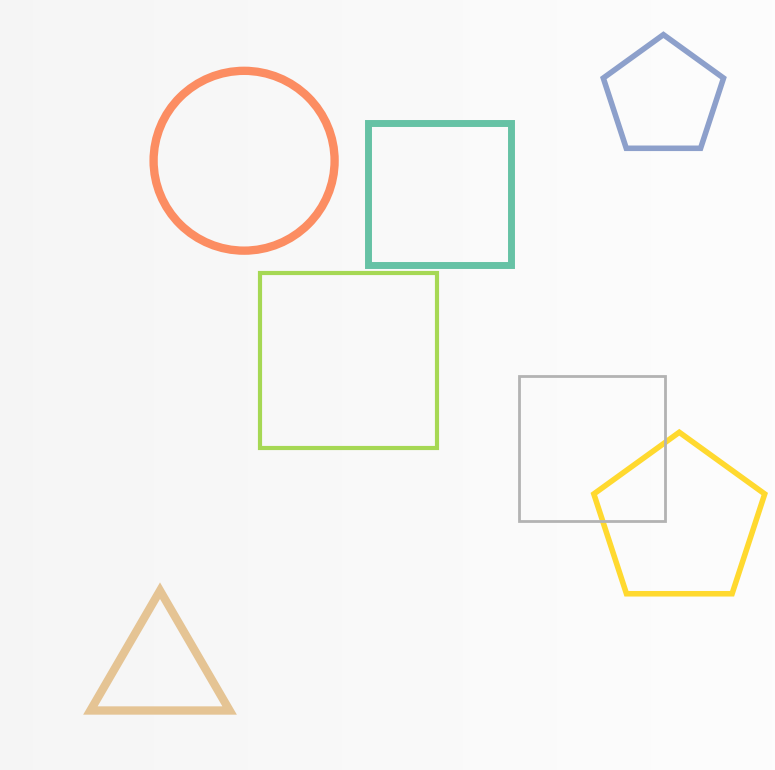[{"shape": "square", "thickness": 2.5, "radius": 0.46, "center": [0.568, 0.748]}, {"shape": "circle", "thickness": 3, "radius": 0.58, "center": [0.315, 0.791]}, {"shape": "pentagon", "thickness": 2, "radius": 0.41, "center": [0.856, 0.873]}, {"shape": "square", "thickness": 1.5, "radius": 0.57, "center": [0.449, 0.532]}, {"shape": "pentagon", "thickness": 2, "radius": 0.58, "center": [0.876, 0.323]}, {"shape": "triangle", "thickness": 3, "radius": 0.52, "center": [0.206, 0.129]}, {"shape": "square", "thickness": 1, "radius": 0.47, "center": [0.764, 0.418]}]